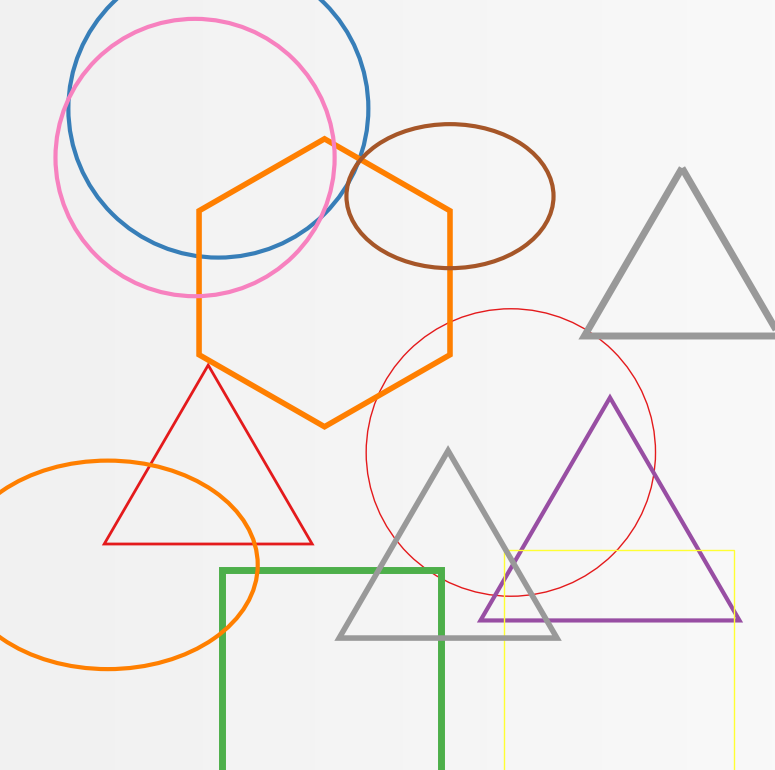[{"shape": "circle", "thickness": 0.5, "radius": 0.93, "center": [0.659, 0.412]}, {"shape": "triangle", "thickness": 1, "radius": 0.77, "center": [0.269, 0.371]}, {"shape": "circle", "thickness": 1.5, "radius": 0.97, "center": [0.282, 0.859]}, {"shape": "square", "thickness": 2.5, "radius": 0.71, "center": [0.428, 0.118]}, {"shape": "triangle", "thickness": 1.5, "radius": 0.96, "center": [0.787, 0.291]}, {"shape": "hexagon", "thickness": 2, "radius": 0.93, "center": [0.419, 0.633]}, {"shape": "oval", "thickness": 1.5, "radius": 0.97, "center": [0.139, 0.266]}, {"shape": "square", "thickness": 0.5, "radius": 0.74, "center": [0.798, 0.138]}, {"shape": "oval", "thickness": 1.5, "radius": 0.67, "center": [0.581, 0.745]}, {"shape": "circle", "thickness": 1.5, "radius": 0.9, "center": [0.252, 0.795]}, {"shape": "triangle", "thickness": 2, "radius": 0.81, "center": [0.578, 0.252]}, {"shape": "triangle", "thickness": 2.5, "radius": 0.73, "center": [0.88, 0.636]}]